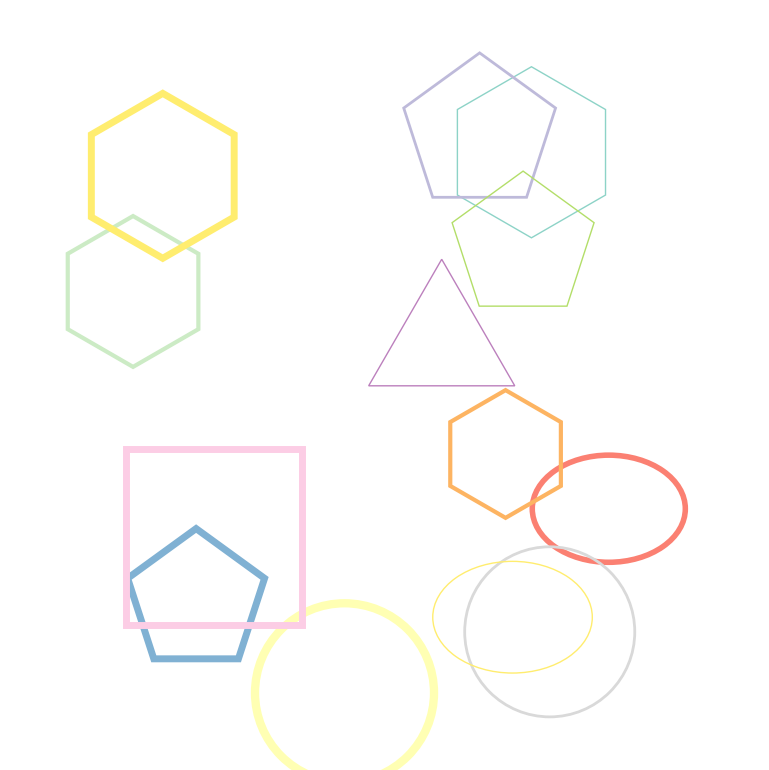[{"shape": "hexagon", "thickness": 0.5, "radius": 0.56, "center": [0.69, 0.802]}, {"shape": "circle", "thickness": 3, "radius": 0.58, "center": [0.447, 0.1]}, {"shape": "pentagon", "thickness": 1, "radius": 0.52, "center": [0.623, 0.828]}, {"shape": "oval", "thickness": 2, "radius": 0.5, "center": [0.791, 0.339]}, {"shape": "pentagon", "thickness": 2.5, "radius": 0.47, "center": [0.255, 0.22]}, {"shape": "hexagon", "thickness": 1.5, "radius": 0.41, "center": [0.657, 0.41]}, {"shape": "pentagon", "thickness": 0.5, "radius": 0.48, "center": [0.679, 0.681]}, {"shape": "square", "thickness": 2.5, "radius": 0.57, "center": [0.278, 0.303]}, {"shape": "circle", "thickness": 1, "radius": 0.55, "center": [0.714, 0.179]}, {"shape": "triangle", "thickness": 0.5, "radius": 0.55, "center": [0.574, 0.554]}, {"shape": "hexagon", "thickness": 1.5, "radius": 0.49, "center": [0.173, 0.621]}, {"shape": "oval", "thickness": 0.5, "radius": 0.52, "center": [0.666, 0.198]}, {"shape": "hexagon", "thickness": 2.5, "radius": 0.54, "center": [0.211, 0.772]}]